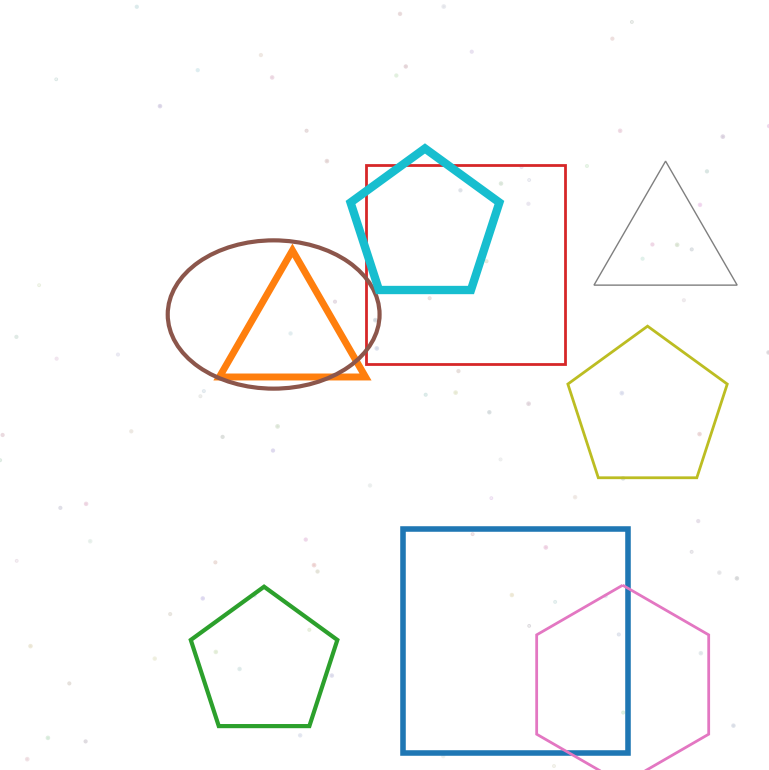[{"shape": "square", "thickness": 2, "radius": 0.73, "center": [0.67, 0.168]}, {"shape": "triangle", "thickness": 2.5, "radius": 0.55, "center": [0.38, 0.565]}, {"shape": "pentagon", "thickness": 1.5, "radius": 0.5, "center": [0.343, 0.138]}, {"shape": "square", "thickness": 1, "radius": 0.65, "center": [0.605, 0.657]}, {"shape": "oval", "thickness": 1.5, "radius": 0.69, "center": [0.355, 0.592]}, {"shape": "hexagon", "thickness": 1, "radius": 0.64, "center": [0.809, 0.111]}, {"shape": "triangle", "thickness": 0.5, "radius": 0.54, "center": [0.864, 0.683]}, {"shape": "pentagon", "thickness": 1, "radius": 0.54, "center": [0.841, 0.468]}, {"shape": "pentagon", "thickness": 3, "radius": 0.51, "center": [0.552, 0.706]}]